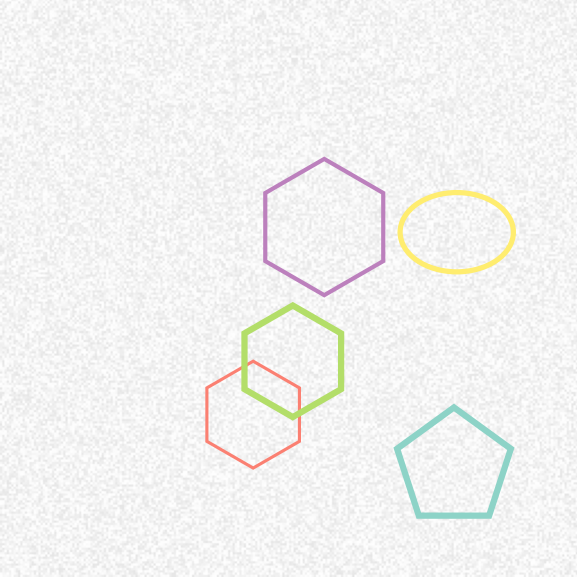[{"shape": "pentagon", "thickness": 3, "radius": 0.52, "center": [0.786, 0.19]}, {"shape": "hexagon", "thickness": 1.5, "radius": 0.46, "center": [0.438, 0.281]}, {"shape": "hexagon", "thickness": 3, "radius": 0.48, "center": [0.507, 0.374]}, {"shape": "hexagon", "thickness": 2, "radius": 0.59, "center": [0.561, 0.606]}, {"shape": "oval", "thickness": 2.5, "radius": 0.49, "center": [0.791, 0.597]}]